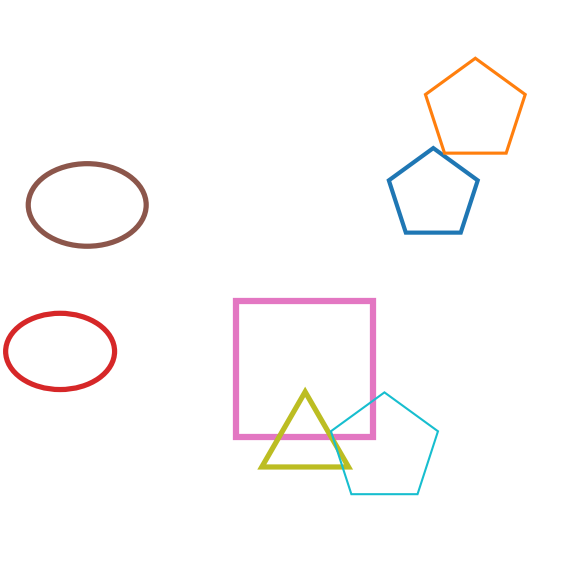[{"shape": "pentagon", "thickness": 2, "radius": 0.4, "center": [0.75, 0.662]}, {"shape": "pentagon", "thickness": 1.5, "radius": 0.45, "center": [0.823, 0.807]}, {"shape": "oval", "thickness": 2.5, "radius": 0.47, "center": [0.104, 0.391]}, {"shape": "oval", "thickness": 2.5, "radius": 0.51, "center": [0.151, 0.644]}, {"shape": "square", "thickness": 3, "radius": 0.59, "center": [0.527, 0.36]}, {"shape": "triangle", "thickness": 2.5, "radius": 0.43, "center": [0.528, 0.234]}, {"shape": "pentagon", "thickness": 1, "radius": 0.49, "center": [0.666, 0.222]}]